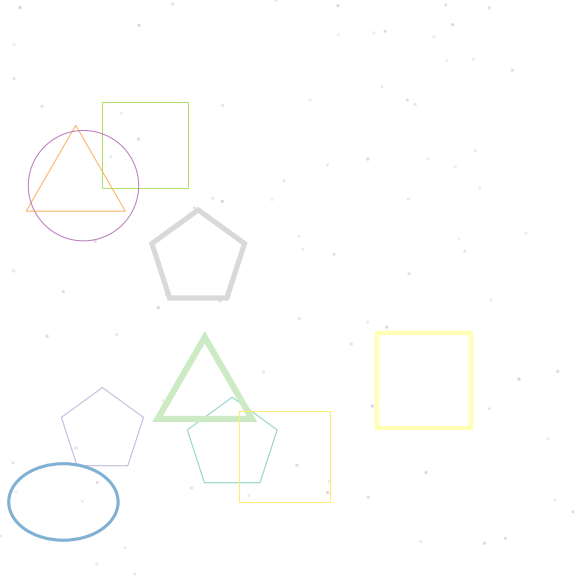[{"shape": "pentagon", "thickness": 0.5, "radius": 0.41, "center": [0.402, 0.229]}, {"shape": "square", "thickness": 2, "radius": 0.41, "center": [0.734, 0.34]}, {"shape": "pentagon", "thickness": 0.5, "radius": 0.37, "center": [0.177, 0.253]}, {"shape": "oval", "thickness": 1.5, "radius": 0.47, "center": [0.11, 0.13]}, {"shape": "triangle", "thickness": 0.5, "radius": 0.5, "center": [0.131, 0.683]}, {"shape": "square", "thickness": 0.5, "radius": 0.38, "center": [0.251, 0.748]}, {"shape": "pentagon", "thickness": 2.5, "radius": 0.42, "center": [0.343, 0.551]}, {"shape": "circle", "thickness": 0.5, "radius": 0.48, "center": [0.145, 0.678]}, {"shape": "triangle", "thickness": 3, "radius": 0.47, "center": [0.355, 0.321]}, {"shape": "square", "thickness": 0.5, "radius": 0.39, "center": [0.493, 0.209]}]